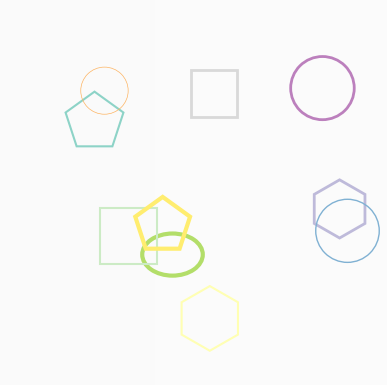[{"shape": "pentagon", "thickness": 1.5, "radius": 0.39, "center": [0.244, 0.683]}, {"shape": "hexagon", "thickness": 1.5, "radius": 0.42, "center": [0.541, 0.173]}, {"shape": "hexagon", "thickness": 2, "radius": 0.38, "center": [0.876, 0.457]}, {"shape": "circle", "thickness": 1, "radius": 0.41, "center": [0.897, 0.4]}, {"shape": "circle", "thickness": 0.5, "radius": 0.31, "center": [0.27, 0.764]}, {"shape": "oval", "thickness": 3, "radius": 0.39, "center": [0.445, 0.339]}, {"shape": "square", "thickness": 2, "radius": 0.3, "center": [0.552, 0.756]}, {"shape": "circle", "thickness": 2, "radius": 0.41, "center": [0.832, 0.771]}, {"shape": "square", "thickness": 1.5, "radius": 0.36, "center": [0.331, 0.387]}, {"shape": "pentagon", "thickness": 3, "radius": 0.37, "center": [0.42, 0.414]}]